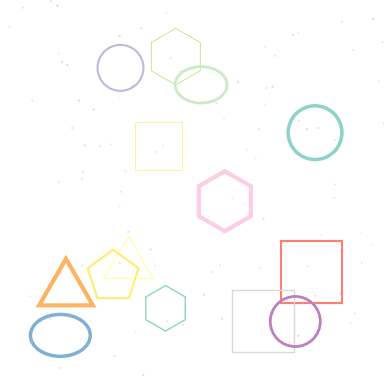[{"shape": "circle", "thickness": 2.5, "radius": 0.35, "center": [0.818, 0.655]}, {"shape": "hexagon", "thickness": 1, "radius": 0.3, "center": [0.43, 0.199]}, {"shape": "triangle", "thickness": 1, "radius": 0.37, "center": [0.334, 0.313]}, {"shape": "circle", "thickness": 1.5, "radius": 0.3, "center": [0.313, 0.824]}, {"shape": "square", "thickness": 1.5, "radius": 0.4, "center": [0.81, 0.293]}, {"shape": "oval", "thickness": 2.5, "radius": 0.39, "center": [0.157, 0.129]}, {"shape": "triangle", "thickness": 3, "radius": 0.4, "center": [0.171, 0.247]}, {"shape": "hexagon", "thickness": 0.5, "radius": 0.37, "center": [0.457, 0.853]}, {"shape": "hexagon", "thickness": 3, "radius": 0.39, "center": [0.584, 0.477]}, {"shape": "square", "thickness": 1, "radius": 0.4, "center": [0.683, 0.166]}, {"shape": "circle", "thickness": 2, "radius": 0.32, "center": [0.767, 0.165]}, {"shape": "oval", "thickness": 2, "radius": 0.34, "center": [0.522, 0.78]}, {"shape": "square", "thickness": 0.5, "radius": 0.31, "center": [0.412, 0.621]}, {"shape": "pentagon", "thickness": 1.5, "radius": 0.35, "center": [0.294, 0.282]}]